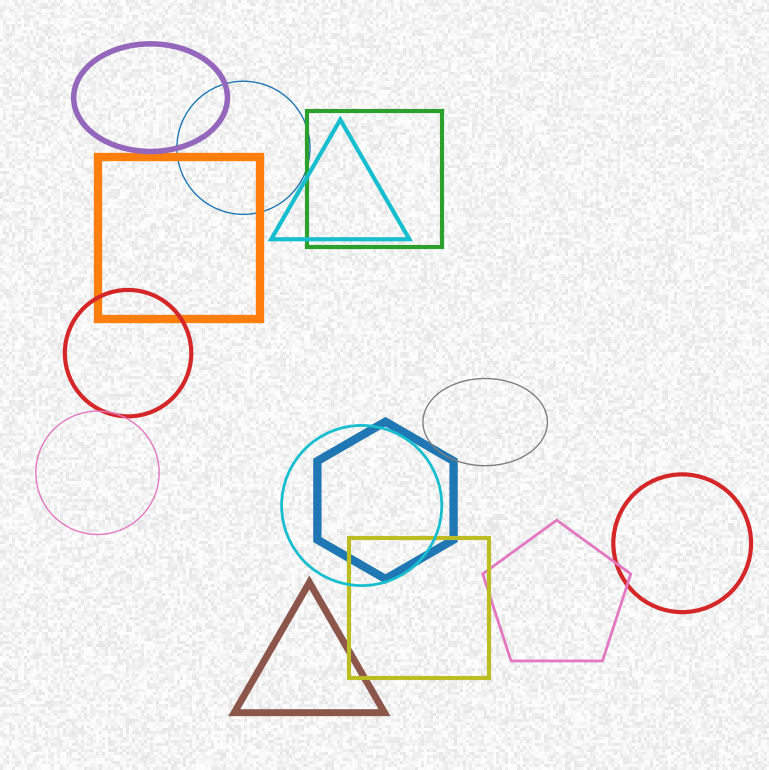[{"shape": "hexagon", "thickness": 3, "radius": 0.51, "center": [0.501, 0.35]}, {"shape": "circle", "thickness": 0.5, "radius": 0.43, "center": [0.316, 0.808]}, {"shape": "square", "thickness": 3, "radius": 0.52, "center": [0.233, 0.691]}, {"shape": "square", "thickness": 1.5, "radius": 0.44, "center": [0.487, 0.768]}, {"shape": "circle", "thickness": 1.5, "radius": 0.41, "center": [0.166, 0.541]}, {"shape": "circle", "thickness": 1.5, "radius": 0.45, "center": [0.886, 0.294]}, {"shape": "oval", "thickness": 2, "radius": 0.5, "center": [0.196, 0.873]}, {"shape": "triangle", "thickness": 2.5, "radius": 0.56, "center": [0.402, 0.131]}, {"shape": "pentagon", "thickness": 1, "radius": 0.51, "center": [0.723, 0.223]}, {"shape": "circle", "thickness": 0.5, "radius": 0.4, "center": [0.127, 0.386]}, {"shape": "oval", "thickness": 0.5, "radius": 0.4, "center": [0.63, 0.452]}, {"shape": "square", "thickness": 1.5, "radius": 0.45, "center": [0.544, 0.211]}, {"shape": "triangle", "thickness": 1.5, "radius": 0.52, "center": [0.442, 0.741]}, {"shape": "circle", "thickness": 1, "radius": 0.52, "center": [0.47, 0.343]}]